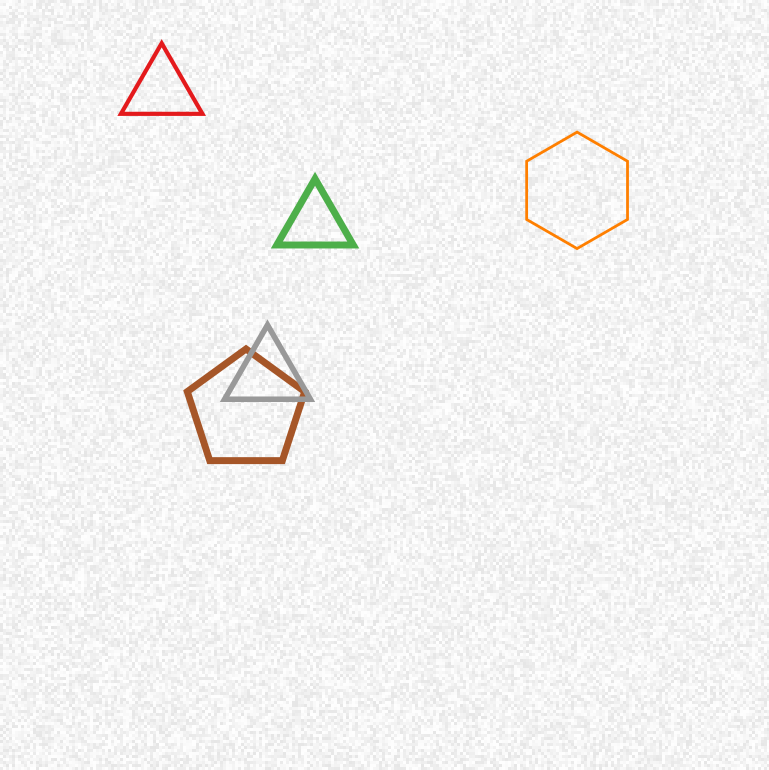[{"shape": "triangle", "thickness": 1.5, "radius": 0.31, "center": [0.21, 0.883]}, {"shape": "triangle", "thickness": 2.5, "radius": 0.29, "center": [0.409, 0.71]}, {"shape": "hexagon", "thickness": 1, "radius": 0.38, "center": [0.749, 0.753]}, {"shape": "pentagon", "thickness": 2.5, "radius": 0.4, "center": [0.32, 0.467]}, {"shape": "triangle", "thickness": 2, "radius": 0.32, "center": [0.347, 0.514]}]